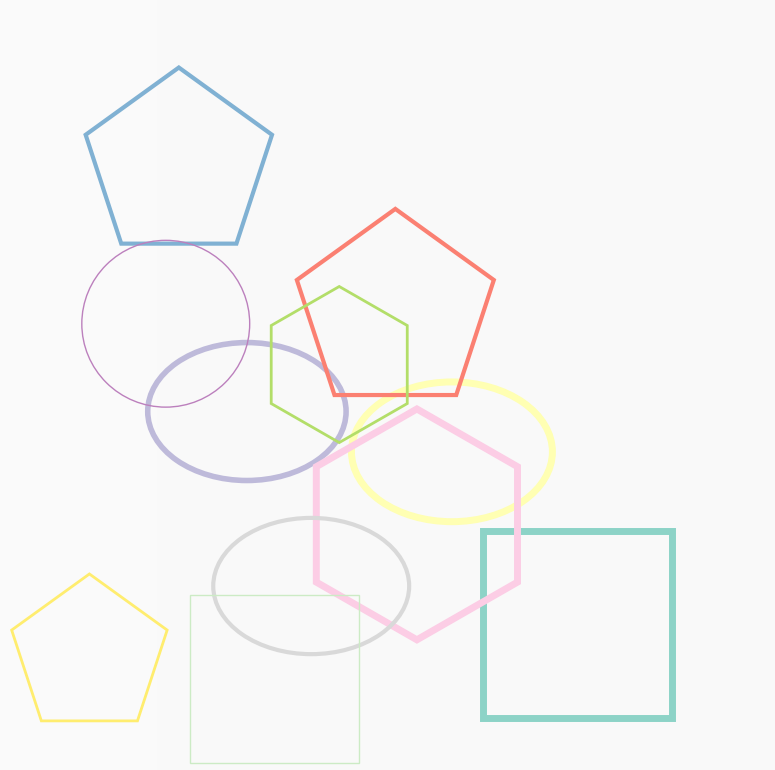[{"shape": "square", "thickness": 2.5, "radius": 0.61, "center": [0.745, 0.189]}, {"shape": "oval", "thickness": 2.5, "radius": 0.65, "center": [0.583, 0.413]}, {"shape": "oval", "thickness": 2, "radius": 0.64, "center": [0.319, 0.466]}, {"shape": "pentagon", "thickness": 1.5, "radius": 0.67, "center": [0.51, 0.595]}, {"shape": "pentagon", "thickness": 1.5, "radius": 0.63, "center": [0.231, 0.786]}, {"shape": "hexagon", "thickness": 1, "radius": 0.51, "center": [0.438, 0.527]}, {"shape": "hexagon", "thickness": 2.5, "radius": 0.75, "center": [0.538, 0.319]}, {"shape": "oval", "thickness": 1.5, "radius": 0.63, "center": [0.402, 0.239]}, {"shape": "circle", "thickness": 0.5, "radius": 0.54, "center": [0.214, 0.58]}, {"shape": "square", "thickness": 0.5, "radius": 0.55, "center": [0.354, 0.118]}, {"shape": "pentagon", "thickness": 1, "radius": 0.53, "center": [0.115, 0.149]}]